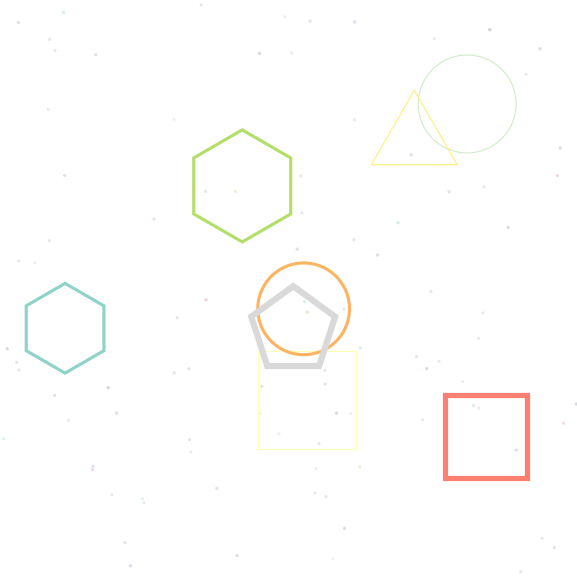[{"shape": "hexagon", "thickness": 1.5, "radius": 0.39, "center": [0.113, 0.431]}, {"shape": "square", "thickness": 0.5, "radius": 0.42, "center": [0.532, 0.306]}, {"shape": "square", "thickness": 2.5, "radius": 0.36, "center": [0.841, 0.244]}, {"shape": "circle", "thickness": 1.5, "radius": 0.4, "center": [0.526, 0.464]}, {"shape": "hexagon", "thickness": 1.5, "radius": 0.48, "center": [0.419, 0.677]}, {"shape": "pentagon", "thickness": 3, "radius": 0.38, "center": [0.508, 0.427]}, {"shape": "circle", "thickness": 0.5, "radius": 0.42, "center": [0.809, 0.819]}, {"shape": "triangle", "thickness": 0.5, "radius": 0.43, "center": [0.717, 0.757]}]